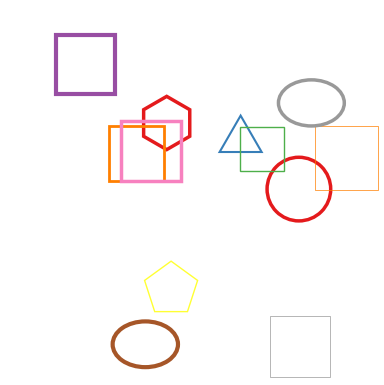[{"shape": "hexagon", "thickness": 2.5, "radius": 0.35, "center": [0.433, 0.681]}, {"shape": "circle", "thickness": 2.5, "radius": 0.41, "center": [0.776, 0.509]}, {"shape": "triangle", "thickness": 1.5, "radius": 0.32, "center": [0.625, 0.637]}, {"shape": "square", "thickness": 1, "radius": 0.29, "center": [0.68, 0.612]}, {"shape": "square", "thickness": 3, "radius": 0.38, "center": [0.222, 0.832]}, {"shape": "square", "thickness": 0.5, "radius": 0.41, "center": [0.9, 0.59]}, {"shape": "square", "thickness": 2, "radius": 0.36, "center": [0.354, 0.601]}, {"shape": "pentagon", "thickness": 1, "radius": 0.36, "center": [0.444, 0.249]}, {"shape": "oval", "thickness": 3, "radius": 0.42, "center": [0.377, 0.106]}, {"shape": "square", "thickness": 2.5, "radius": 0.39, "center": [0.392, 0.607]}, {"shape": "oval", "thickness": 2.5, "radius": 0.43, "center": [0.809, 0.733]}, {"shape": "square", "thickness": 0.5, "radius": 0.39, "center": [0.779, 0.1]}]